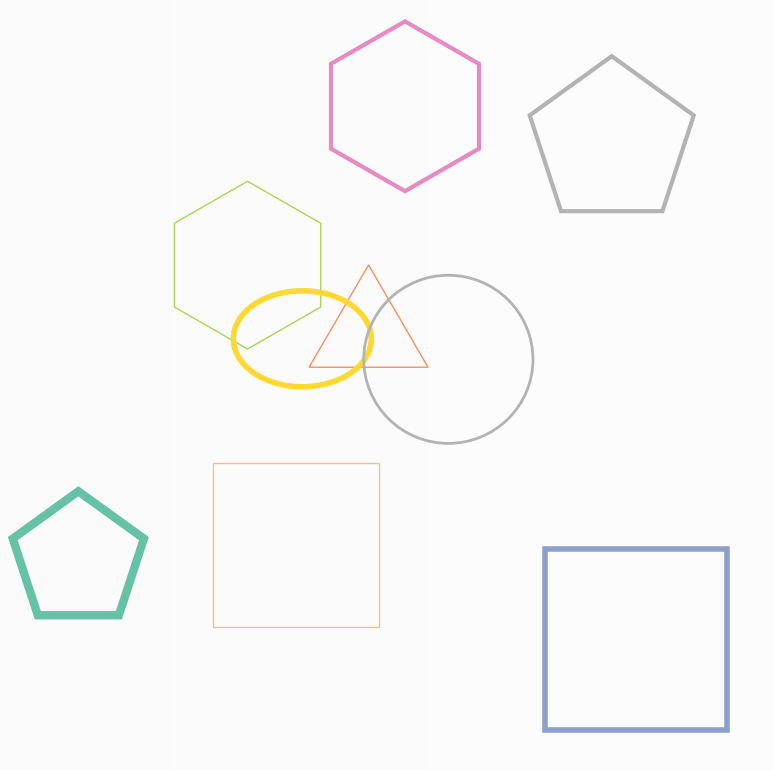[{"shape": "pentagon", "thickness": 3, "radius": 0.44, "center": [0.101, 0.273]}, {"shape": "triangle", "thickness": 0.5, "radius": 0.44, "center": [0.476, 0.567]}, {"shape": "square", "thickness": 2, "radius": 0.59, "center": [0.82, 0.17]}, {"shape": "hexagon", "thickness": 1.5, "radius": 0.55, "center": [0.523, 0.862]}, {"shape": "hexagon", "thickness": 0.5, "radius": 0.54, "center": [0.319, 0.656]}, {"shape": "oval", "thickness": 2, "radius": 0.45, "center": [0.39, 0.56]}, {"shape": "square", "thickness": 0.5, "radius": 0.53, "center": [0.382, 0.292]}, {"shape": "pentagon", "thickness": 1.5, "radius": 0.56, "center": [0.789, 0.816]}, {"shape": "circle", "thickness": 1, "radius": 0.55, "center": [0.579, 0.533]}]